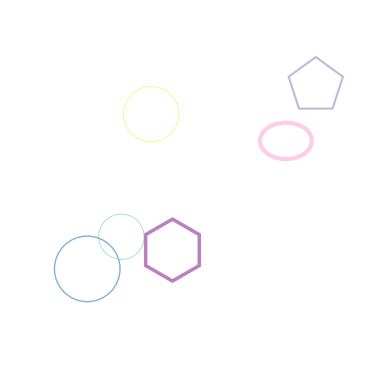[{"shape": "circle", "thickness": 0.5, "radius": 0.3, "center": [0.315, 0.385]}, {"shape": "pentagon", "thickness": 1.5, "radius": 0.37, "center": [0.82, 0.778]}, {"shape": "circle", "thickness": 1, "radius": 0.43, "center": [0.227, 0.302]}, {"shape": "oval", "thickness": 3, "radius": 0.34, "center": [0.743, 0.634]}, {"shape": "hexagon", "thickness": 2.5, "radius": 0.4, "center": [0.448, 0.35]}, {"shape": "circle", "thickness": 0.5, "radius": 0.36, "center": [0.393, 0.704]}]